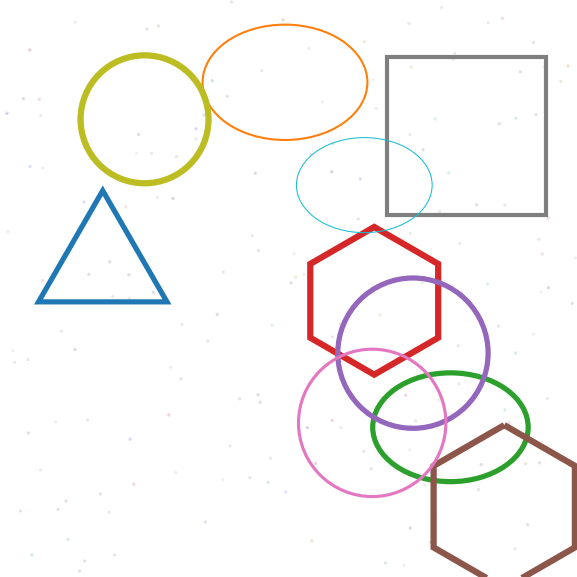[{"shape": "triangle", "thickness": 2.5, "radius": 0.64, "center": [0.178, 0.541]}, {"shape": "oval", "thickness": 1, "radius": 0.71, "center": [0.494, 0.857]}, {"shape": "oval", "thickness": 2.5, "radius": 0.67, "center": [0.78, 0.259]}, {"shape": "hexagon", "thickness": 3, "radius": 0.64, "center": [0.648, 0.478]}, {"shape": "circle", "thickness": 2.5, "radius": 0.65, "center": [0.715, 0.388]}, {"shape": "hexagon", "thickness": 3, "radius": 0.71, "center": [0.873, 0.122]}, {"shape": "circle", "thickness": 1.5, "radius": 0.64, "center": [0.644, 0.267]}, {"shape": "square", "thickness": 2, "radius": 0.69, "center": [0.808, 0.764]}, {"shape": "circle", "thickness": 3, "radius": 0.55, "center": [0.25, 0.793]}, {"shape": "oval", "thickness": 0.5, "radius": 0.59, "center": [0.631, 0.679]}]